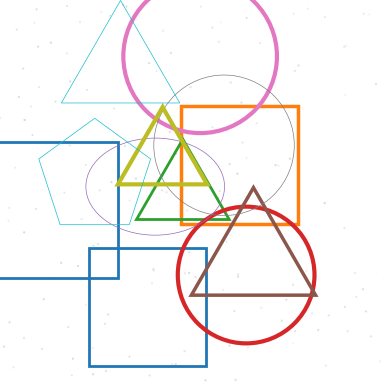[{"shape": "square", "thickness": 2, "radius": 0.88, "center": [0.129, 0.455]}, {"shape": "square", "thickness": 2, "radius": 0.77, "center": [0.383, 0.201]}, {"shape": "square", "thickness": 2.5, "radius": 0.76, "center": [0.622, 0.571]}, {"shape": "triangle", "thickness": 2, "radius": 0.7, "center": [0.475, 0.499]}, {"shape": "circle", "thickness": 3, "radius": 0.89, "center": [0.639, 0.286]}, {"shape": "oval", "thickness": 0.5, "radius": 0.9, "center": [0.403, 0.515]}, {"shape": "triangle", "thickness": 2.5, "radius": 0.93, "center": [0.658, 0.326]}, {"shape": "circle", "thickness": 3, "radius": 1.0, "center": [0.52, 0.854]}, {"shape": "circle", "thickness": 0.5, "radius": 0.91, "center": [0.582, 0.623]}, {"shape": "triangle", "thickness": 3, "radius": 0.67, "center": [0.422, 0.588]}, {"shape": "triangle", "thickness": 0.5, "radius": 0.89, "center": [0.313, 0.821]}, {"shape": "pentagon", "thickness": 0.5, "radius": 0.76, "center": [0.246, 0.54]}]